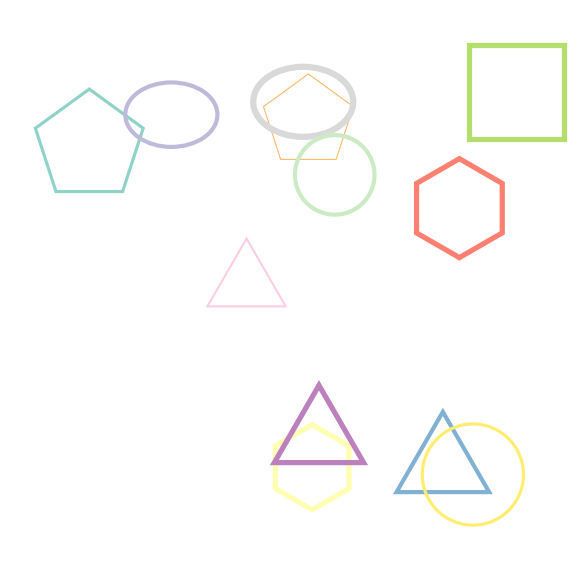[{"shape": "pentagon", "thickness": 1.5, "radius": 0.49, "center": [0.155, 0.747]}, {"shape": "hexagon", "thickness": 2.5, "radius": 0.37, "center": [0.541, 0.19]}, {"shape": "oval", "thickness": 2, "radius": 0.4, "center": [0.297, 0.801]}, {"shape": "hexagon", "thickness": 2.5, "radius": 0.43, "center": [0.795, 0.639]}, {"shape": "triangle", "thickness": 2, "radius": 0.46, "center": [0.767, 0.193]}, {"shape": "pentagon", "thickness": 0.5, "radius": 0.41, "center": [0.534, 0.789]}, {"shape": "square", "thickness": 2.5, "radius": 0.41, "center": [0.894, 0.84]}, {"shape": "triangle", "thickness": 1, "radius": 0.39, "center": [0.427, 0.508]}, {"shape": "oval", "thickness": 3, "radius": 0.43, "center": [0.525, 0.823]}, {"shape": "triangle", "thickness": 2.5, "radius": 0.45, "center": [0.552, 0.243]}, {"shape": "circle", "thickness": 2, "radius": 0.34, "center": [0.58, 0.696]}, {"shape": "circle", "thickness": 1.5, "radius": 0.44, "center": [0.819, 0.177]}]